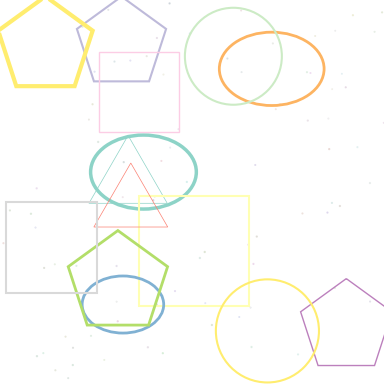[{"shape": "triangle", "thickness": 0.5, "radius": 0.59, "center": [0.333, 0.531]}, {"shape": "oval", "thickness": 2.5, "radius": 0.69, "center": [0.373, 0.553]}, {"shape": "square", "thickness": 1.5, "radius": 0.71, "center": [0.503, 0.347]}, {"shape": "pentagon", "thickness": 1.5, "radius": 0.61, "center": [0.316, 0.887]}, {"shape": "triangle", "thickness": 0.5, "radius": 0.55, "center": [0.34, 0.466]}, {"shape": "oval", "thickness": 2, "radius": 0.53, "center": [0.319, 0.209]}, {"shape": "oval", "thickness": 2, "radius": 0.68, "center": [0.706, 0.821]}, {"shape": "pentagon", "thickness": 2, "radius": 0.68, "center": [0.306, 0.265]}, {"shape": "square", "thickness": 1, "radius": 0.52, "center": [0.361, 0.761]}, {"shape": "square", "thickness": 1.5, "radius": 0.59, "center": [0.133, 0.358]}, {"shape": "pentagon", "thickness": 1, "radius": 0.62, "center": [0.899, 0.152]}, {"shape": "circle", "thickness": 1.5, "radius": 0.63, "center": [0.606, 0.854]}, {"shape": "pentagon", "thickness": 3, "radius": 0.64, "center": [0.118, 0.88]}, {"shape": "circle", "thickness": 1.5, "radius": 0.67, "center": [0.695, 0.14]}]